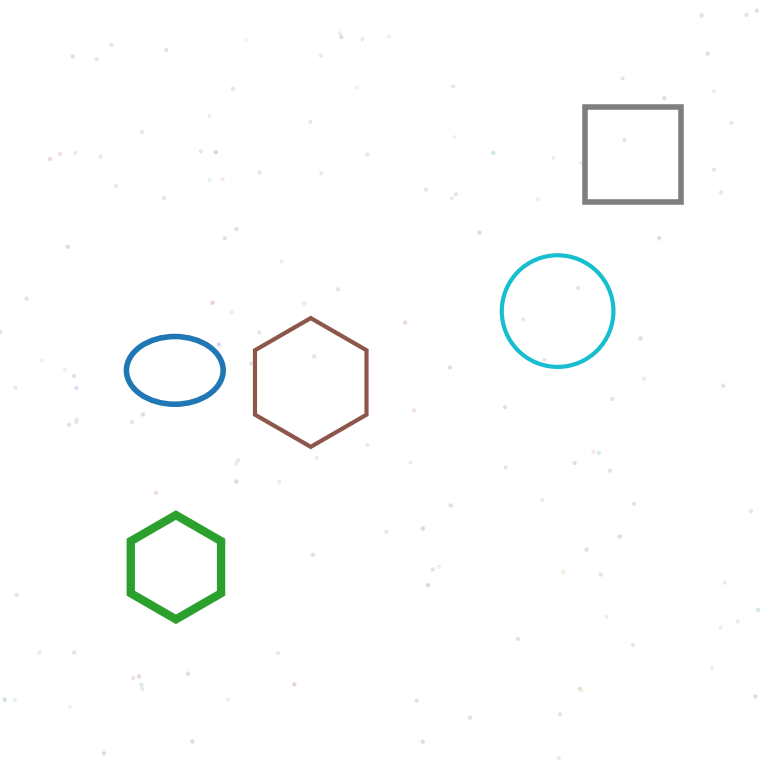[{"shape": "oval", "thickness": 2, "radius": 0.31, "center": [0.227, 0.519]}, {"shape": "hexagon", "thickness": 3, "radius": 0.34, "center": [0.228, 0.263]}, {"shape": "hexagon", "thickness": 1.5, "radius": 0.42, "center": [0.404, 0.503]}, {"shape": "square", "thickness": 2, "radius": 0.31, "center": [0.822, 0.799]}, {"shape": "circle", "thickness": 1.5, "radius": 0.36, "center": [0.724, 0.596]}]